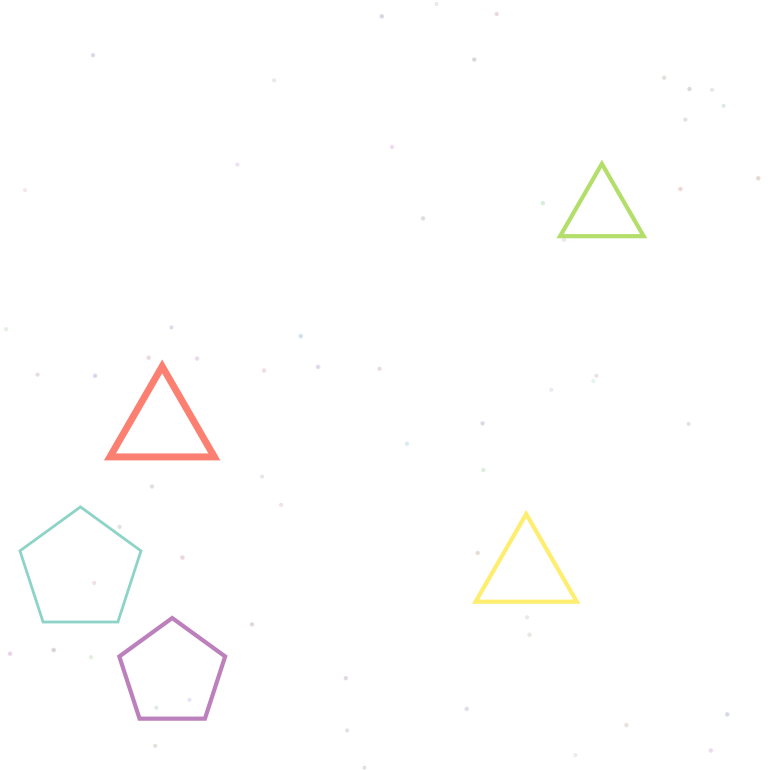[{"shape": "pentagon", "thickness": 1, "radius": 0.41, "center": [0.105, 0.259]}, {"shape": "triangle", "thickness": 2.5, "radius": 0.39, "center": [0.211, 0.446]}, {"shape": "triangle", "thickness": 1.5, "radius": 0.31, "center": [0.782, 0.725]}, {"shape": "pentagon", "thickness": 1.5, "radius": 0.36, "center": [0.224, 0.125]}, {"shape": "triangle", "thickness": 1.5, "radius": 0.38, "center": [0.683, 0.257]}]